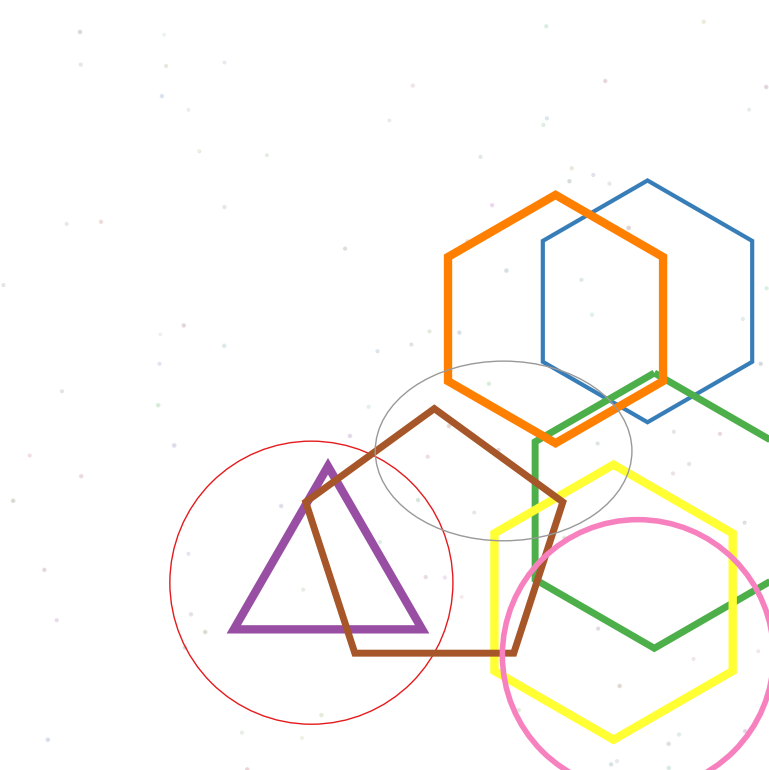[{"shape": "circle", "thickness": 0.5, "radius": 0.92, "center": [0.404, 0.243]}, {"shape": "hexagon", "thickness": 1.5, "radius": 0.78, "center": [0.841, 0.609]}, {"shape": "hexagon", "thickness": 2.5, "radius": 0.89, "center": [0.85, 0.337]}, {"shape": "triangle", "thickness": 3, "radius": 0.71, "center": [0.426, 0.253]}, {"shape": "hexagon", "thickness": 3, "radius": 0.81, "center": [0.721, 0.586]}, {"shape": "hexagon", "thickness": 3, "radius": 0.89, "center": [0.797, 0.218]}, {"shape": "pentagon", "thickness": 2.5, "radius": 0.88, "center": [0.564, 0.294]}, {"shape": "circle", "thickness": 2, "radius": 0.88, "center": [0.829, 0.149]}, {"shape": "oval", "thickness": 0.5, "radius": 0.83, "center": [0.654, 0.414]}]